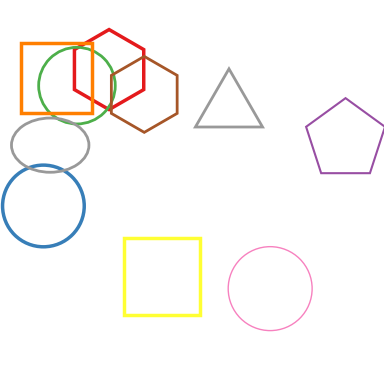[{"shape": "hexagon", "thickness": 2.5, "radius": 0.52, "center": [0.283, 0.819]}, {"shape": "circle", "thickness": 2.5, "radius": 0.53, "center": [0.113, 0.465]}, {"shape": "circle", "thickness": 2, "radius": 0.5, "center": [0.2, 0.778]}, {"shape": "pentagon", "thickness": 1.5, "radius": 0.54, "center": [0.898, 0.637]}, {"shape": "square", "thickness": 2.5, "radius": 0.46, "center": [0.147, 0.798]}, {"shape": "square", "thickness": 2.5, "radius": 0.5, "center": [0.42, 0.282]}, {"shape": "hexagon", "thickness": 2, "radius": 0.49, "center": [0.375, 0.755]}, {"shape": "circle", "thickness": 1, "radius": 0.55, "center": [0.702, 0.25]}, {"shape": "triangle", "thickness": 2, "radius": 0.5, "center": [0.595, 0.72]}, {"shape": "oval", "thickness": 2, "radius": 0.5, "center": [0.13, 0.623]}]